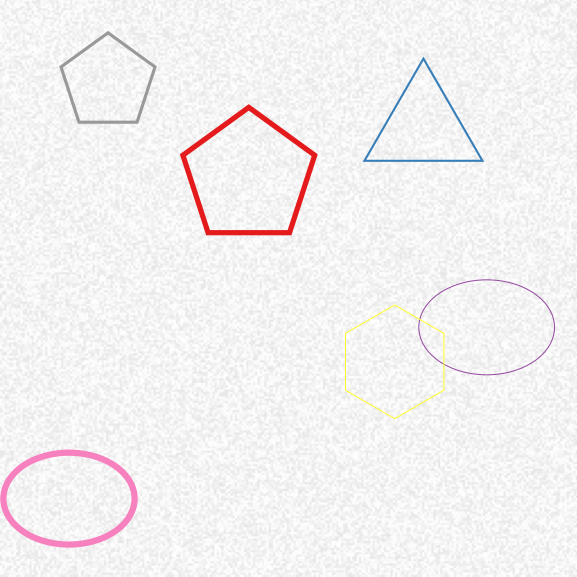[{"shape": "pentagon", "thickness": 2.5, "radius": 0.6, "center": [0.431, 0.693]}, {"shape": "triangle", "thickness": 1, "radius": 0.59, "center": [0.733, 0.78]}, {"shape": "oval", "thickness": 0.5, "radius": 0.59, "center": [0.843, 0.432]}, {"shape": "hexagon", "thickness": 0.5, "radius": 0.49, "center": [0.683, 0.373]}, {"shape": "oval", "thickness": 3, "radius": 0.57, "center": [0.119, 0.136]}, {"shape": "pentagon", "thickness": 1.5, "radius": 0.43, "center": [0.187, 0.857]}]